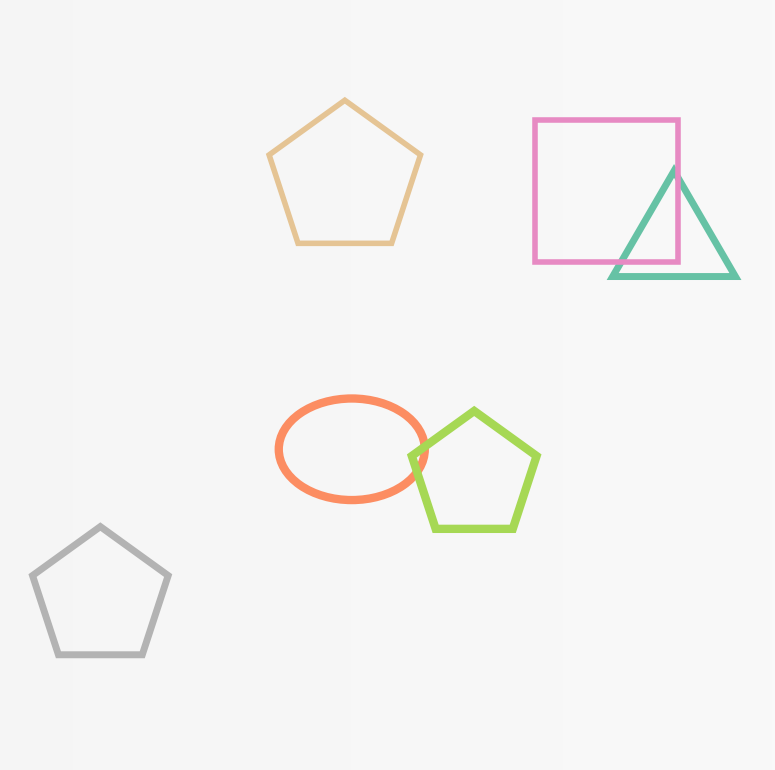[{"shape": "triangle", "thickness": 2.5, "radius": 0.46, "center": [0.87, 0.687]}, {"shape": "oval", "thickness": 3, "radius": 0.47, "center": [0.454, 0.417]}, {"shape": "square", "thickness": 2, "radius": 0.46, "center": [0.782, 0.752]}, {"shape": "pentagon", "thickness": 3, "radius": 0.42, "center": [0.612, 0.382]}, {"shape": "pentagon", "thickness": 2, "radius": 0.51, "center": [0.445, 0.767]}, {"shape": "pentagon", "thickness": 2.5, "radius": 0.46, "center": [0.129, 0.224]}]